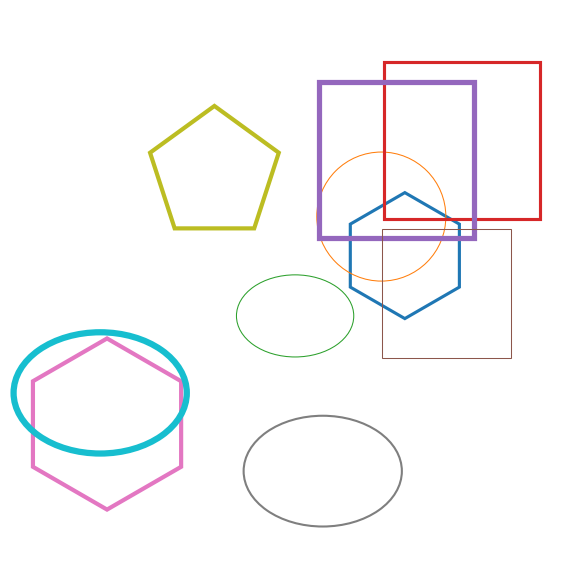[{"shape": "hexagon", "thickness": 1.5, "radius": 0.55, "center": [0.701, 0.557]}, {"shape": "circle", "thickness": 0.5, "radius": 0.56, "center": [0.66, 0.624]}, {"shape": "oval", "thickness": 0.5, "radius": 0.51, "center": [0.511, 0.452]}, {"shape": "square", "thickness": 1.5, "radius": 0.68, "center": [0.8, 0.756]}, {"shape": "square", "thickness": 2.5, "radius": 0.67, "center": [0.687, 0.722]}, {"shape": "square", "thickness": 0.5, "radius": 0.56, "center": [0.773, 0.491]}, {"shape": "hexagon", "thickness": 2, "radius": 0.74, "center": [0.185, 0.265]}, {"shape": "oval", "thickness": 1, "radius": 0.68, "center": [0.559, 0.183]}, {"shape": "pentagon", "thickness": 2, "radius": 0.59, "center": [0.371, 0.698]}, {"shape": "oval", "thickness": 3, "radius": 0.75, "center": [0.174, 0.319]}]